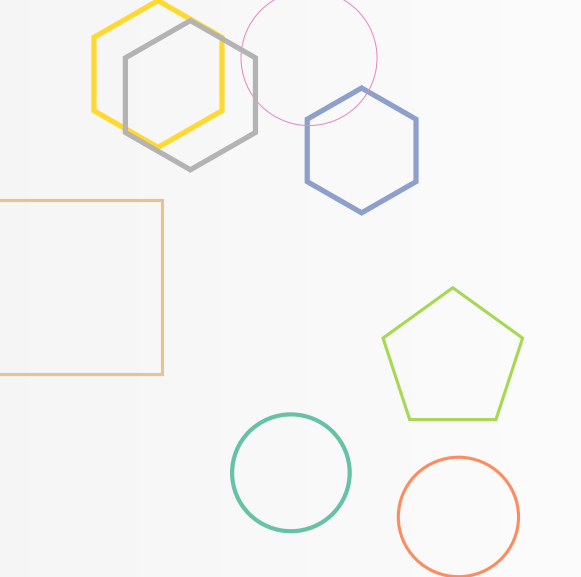[{"shape": "circle", "thickness": 2, "radius": 0.51, "center": [0.5, 0.18]}, {"shape": "circle", "thickness": 1.5, "radius": 0.52, "center": [0.789, 0.104]}, {"shape": "hexagon", "thickness": 2.5, "radius": 0.54, "center": [0.622, 0.739]}, {"shape": "circle", "thickness": 0.5, "radius": 0.59, "center": [0.532, 0.899]}, {"shape": "pentagon", "thickness": 1.5, "radius": 0.63, "center": [0.779, 0.375]}, {"shape": "hexagon", "thickness": 2.5, "radius": 0.64, "center": [0.272, 0.871]}, {"shape": "square", "thickness": 1.5, "radius": 0.75, "center": [0.129, 0.502]}, {"shape": "hexagon", "thickness": 2.5, "radius": 0.65, "center": [0.328, 0.834]}]